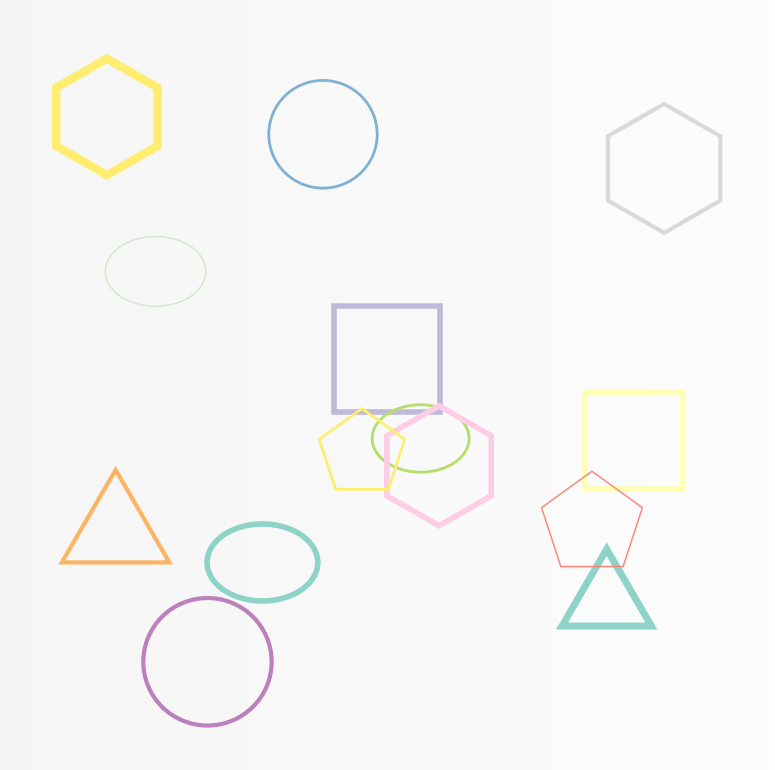[{"shape": "triangle", "thickness": 2.5, "radius": 0.33, "center": [0.783, 0.22]}, {"shape": "oval", "thickness": 2, "radius": 0.36, "center": [0.339, 0.27]}, {"shape": "square", "thickness": 2, "radius": 0.32, "center": [0.818, 0.428]}, {"shape": "square", "thickness": 2, "radius": 0.34, "center": [0.5, 0.534]}, {"shape": "pentagon", "thickness": 0.5, "radius": 0.34, "center": [0.764, 0.32]}, {"shape": "circle", "thickness": 1, "radius": 0.35, "center": [0.417, 0.826]}, {"shape": "triangle", "thickness": 1.5, "radius": 0.4, "center": [0.149, 0.31]}, {"shape": "oval", "thickness": 1, "radius": 0.31, "center": [0.543, 0.431]}, {"shape": "hexagon", "thickness": 2, "radius": 0.39, "center": [0.567, 0.395]}, {"shape": "hexagon", "thickness": 1.5, "radius": 0.42, "center": [0.857, 0.781]}, {"shape": "circle", "thickness": 1.5, "radius": 0.41, "center": [0.268, 0.141]}, {"shape": "oval", "thickness": 0.5, "radius": 0.32, "center": [0.201, 0.647]}, {"shape": "hexagon", "thickness": 3, "radius": 0.38, "center": [0.138, 0.848]}, {"shape": "pentagon", "thickness": 1, "radius": 0.29, "center": [0.467, 0.411]}]